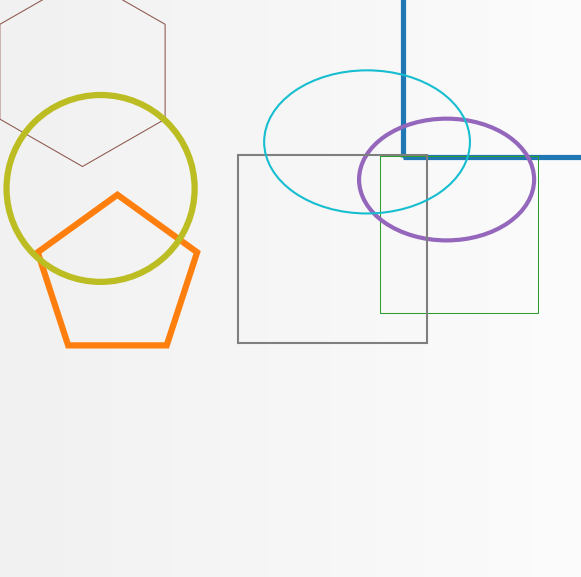[{"shape": "square", "thickness": 2.5, "radius": 0.84, "center": [0.861, 0.895]}, {"shape": "pentagon", "thickness": 3, "radius": 0.72, "center": [0.202, 0.518]}, {"shape": "square", "thickness": 0.5, "radius": 0.68, "center": [0.789, 0.593]}, {"shape": "oval", "thickness": 2, "radius": 0.75, "center": [0.768, 0.688]}, {"shape": "hexagon", "thickness": 0.5, "radius": 0.82, "center": [0.142, 0.875]}, {"shape": "square", "thickness": 1, "radius": 0.82, "center": [0.572, 0.568]}, {"shape": "circle", "thickness": 3, "radius": 0.81, "center": [0.173, 0.673]}, {"shape": "oval", "thickness": 1, "radius": 0.89, "center": [0.631, 0.753]}]